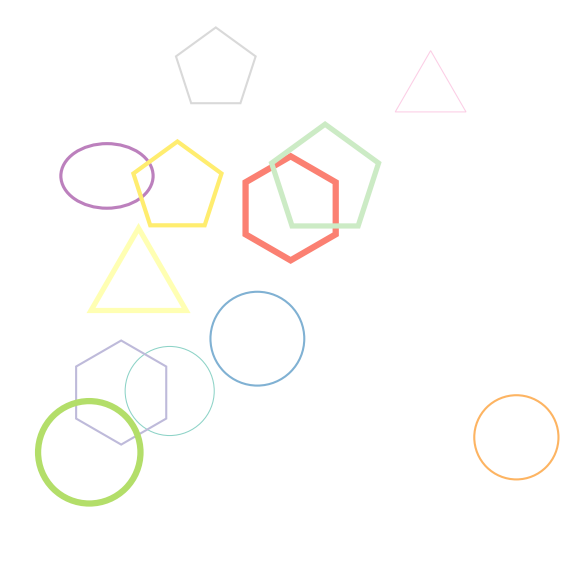[{"shape": "circle", "thickness": 0.5, "radius": 0.39, "center": [0.294, 0.322]}, {"shape": "triangle", "thickness": 2.5, "radius": 0.48, "center": [0.24, 0.509]}, {"shape": "hexagon", "thickness": 1, "radius": 0.45, "center": [0.21, 0.319]}, {"shape": "hexagon", "thickness": 3, "radius": 0.45, "center": [0.503, 0.638]}, {"shape": "circle", "thickness": 1, "radius": 0.41, "center": [0.446, 0.413]}, {"shape": "circle", "thickness": 1, "radius": 0.36, "center": [0.894, 0.242]}, {"shape": "circle", "thickness": 3, "radius": 0.44, "center": [0.155, 0.216]}, {"shape": "triangle", "thickness": 0.5, "radius": 0.35, "center": [0.746, 0.841]}, {"shape": "pentagon", "thickness": 1, "radius": 0.36, "center": [0.374, 0.879]}, {"shape": "oval", "thickness": 1.5, "radius": 0.4, "center": [0.185, 0.695]}, {"shape": "pentagon", "thickness": 2.5, "radius": 0.49, "center": [0.563, 0.687]}, {"shape": "pentagon", "thickness": 2, "radius": 0.4, "center": [0.307, 0.674]}]